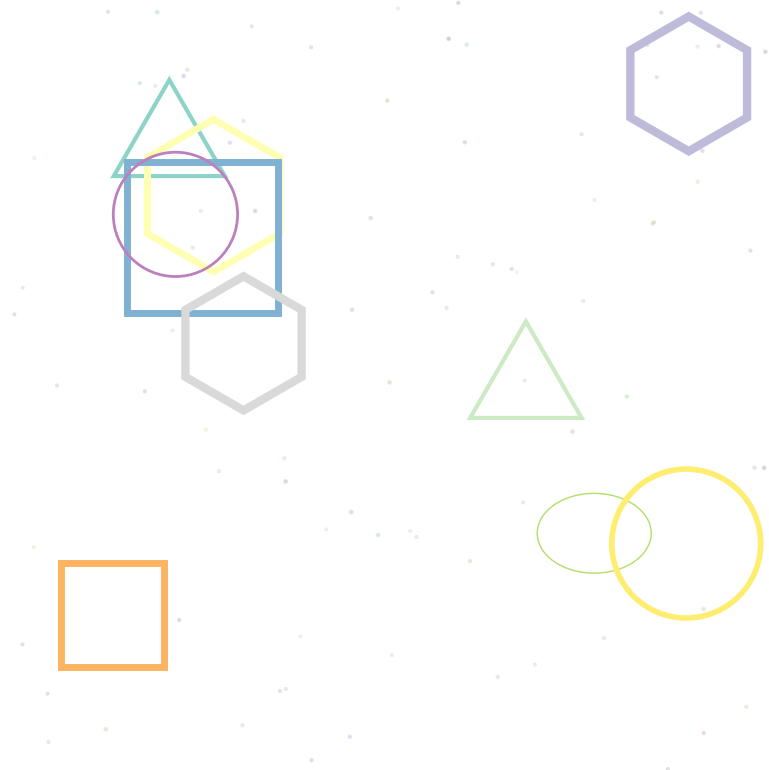[{"shape": "triangle", "thickness": 1.5, "radius": 0.42, "center": [0.22, 0.813]}, {"shape": "hexagon", "thickness": 2.5, "radius": 0.5, "center": [0.277, 0.746]}, {"shape": "hexagon", "thickness": 3, "radius": 0.44, "center": [0.894, 0.891]}, {"shape": "square", "thickness": 2.5, "radius": 0.49, "center": [0.263, 0.691]}, {"shape": "square", "thickness": 2.5, "radius": 0.34, "center": [0.146, 0.201]}, {"shape": "oval", "thickness": 0.5, "radius": 0.37, "center": [0.772, 0.307]}, {"shape": "hexagon", "thickness": 3, "radius": 0.44, "center": [0.316, 0.554]}, {"shape": "circle", "thickness": 1, "radius": 0.4, "center": [0.228, 0.722]}, {"shape": "triangle", "thickness": 1.5, "radius": 0.42, "center": [0.683, 0.499]}, {"shape": "circle", "thickness": 2, "radius": 0.48, "center": [0.891, 0.294]}]